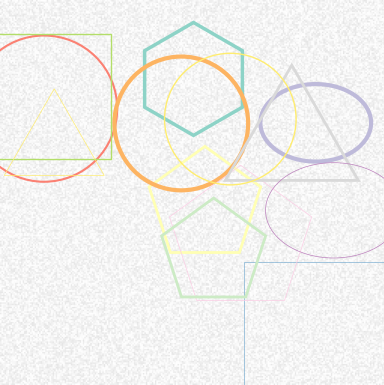[{"shape": "hexagon", "thickness": 2.5, "radius": 0.73, "center": [0.503, 0.795]}, {"shape": "pentagon", "thickness": 2, "radius": 0.76, "center": [0.532, 0.467]}, {"shape": "oval", "thickness": 3, "radius": 0.72, "center": [0.82, 0.681]}, {"shape": "circle", "thickness": 1.5, "radius": 0.95, "center": [0.115, 0.718]}, {"shape": "square", "thickness": 0.5, "radius": 1.0, "center": [0.834, 0.119]}, {"shape": "circle", "thickness": 3, "radius": 0.87, "center": [0.471, 0.679]}, {"shape": "square", "thickness": 1, "radius": 0.81, "center": [0.125, 0.749]}, {"shape": "pentagon", "thickness": 0.5, "radius": 0.97, "center": [0.625, 0.377]}, {"shape": "triangle", "thickness": 2, "radius": 1.0, "center": [0.758, 0.631]}, {"shape": "oval", "thickness": 0.5, "radius": 0.88, "center": [0.867, 0.454]}, {"shape": "pentagon", "thickness": 2, "radius": 0.71, "center": [0.555, 0.343]}, {"shape": "circle", "thickness": 1, "radius": 0.85, "center": [0.598, 0.691]}, {"shape": "triangle", "thickness": 0.5, "radius": 0.75, "center": [0.141, 0.619]}]